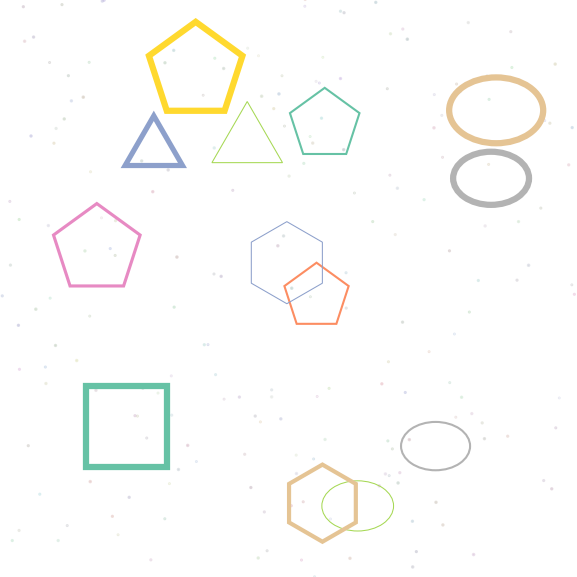[{"shape": "square", "thickness": 3, "radius": 0.35, "center": [0.219, 0.261]}, {"shape": "pentagon", "thickness": 1, "radius": 0.32, "center": [0.562, 0.784]}, {"shape": "pentagon", "thickness": 1, "radius": 0.29, "center": [0.548, 0.486]}, {"shape": "hexagon", "thickness": 0.5, "radius": 0.36, "center": [0.497, 0.544]}, {"shape": "triangle", "thickness": 2.5, "radius": 0.29, "center": [0.266, 0.741]}, {"shape": "pentagon", "thickness": 1.5, "radius": 0.39, "center": [0.168, 0.568]}, {"shape": "triangle", "thickness": 0.5, "radius": 0.35, "center": [0.428, 0.753]}, {"shape": "oval", "thickness": 0.5, "radius": 0.31, "center": [0.619, 0.123]}, {"shape": "pentagon", "thickness": 3, "radius": 0.43, "center": [0.339, 0.876]}, {"shape": "oval", "thickness": 3, "radius": 0.41, "center": [0.859, 0.808]}, {"shape": "hexagon", "thickness": 2, "radius": 0.33, "center": [0.558, 0.128]}, {"shape": "oval", "thickness": 1, "radius": 0.3, "center": [0.754, 0.227]}, {"shape": "oval", "thickness": 3, "radius": 0.33, "center": [0.85, 0.69]}]